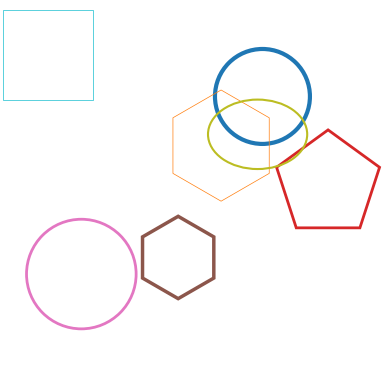[{"shape": "circle", "thickness": 3, "radius": 0.62, "center": [0.682, 0.749]}, {"shape": "hexagon", "thickness": 0.5, "radius": 0.72, "center": [0.574, 0.622]}, {"shape": "pentagon", "thickness": 2, "radius": 0.7, "center": [0.852, 0.522]}, {"shape": "hexagon", "thickness": 2.5, "radius": 0.53, "center": [0.463, 0.331]}, {"shape": "circle", "thickness": 2, "radius": 0.71, "center": [0.211, 0.288]}, {"shape": "oval", "thickness": 1.5, "radius": 0.64, "center": [0.669, 0.651]}, {"shape": "square", "thickness": 0.5, "radius": 0.58, "center": [0.125, 0.858]}]